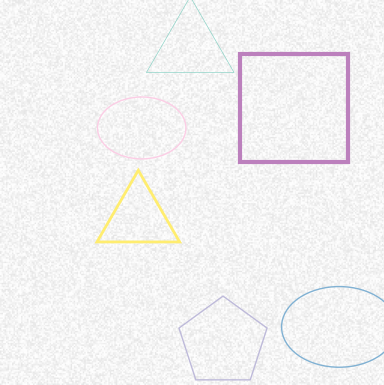[{"shape": "triangle", "thickness": 0.5, "radius": 0.66, "center": [0.494, 0.877]}, {"shape": "pentagon", "thickness": 1, "radius": 0.6, "center": [0.579, 0.111]}, {"shape": "oval", "thickness": 1, "radius": 0.75, "center": [0.881, 0.151]}, {"shape": "oval", "thickness": 1, "radius": 0.57, "center": [0.368, 0.668]}, {"shape": "square", "thickness": 3, "radius": 0.7, "center": [0.764, 0.719]}, {"shape": "triangle", "thickness": 2, "radius": 0.62, "center": [0.359, 0.434]}]